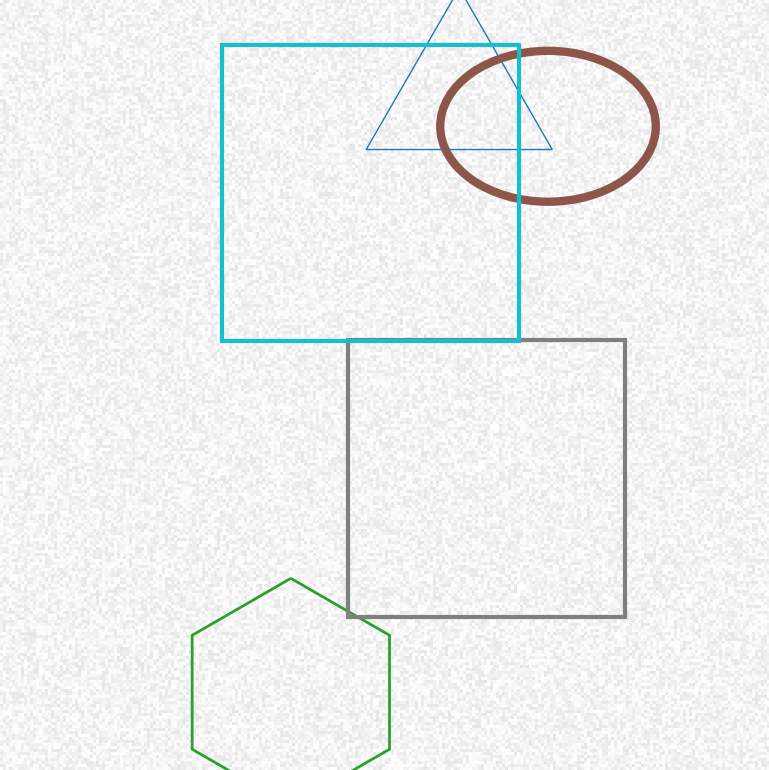[{"shape": "triangle", "thickness": 0.5, "radius": 0.7, "center": [0.596, 0.876]}, {"shape": "hexagon", "thickness": 1, "radius": 0.74, "center": [0.378, 0.101]}, {"shape": "oval", "thickness": 3, "radius": 0.7, "center": [0.712, 0.836]}, {"shape": "square", "thickness": 1.5, "radius": 0.9, "center": [0.632, 0.379]}, {"shape": "square", "thickness": 1.5, "radius": 0.96, "center": [0.481, 0.75]}]